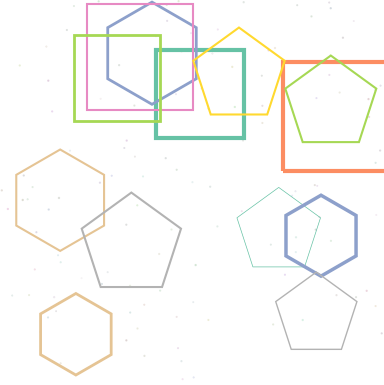[{"shape": "square", "thickness": 3, "radius": 0.57, "center": [0.519, 0.755]}, {"shape": "pentagon", "thickness": 0.5, "radius": 0.57, "center": [0.724, 0.399]}, {"shape": "square", "thickness": 3, "radius": 0.7, "center": [0.875, 0.697]}, {"shape": "hexagon", "thickness": 2, "radius": 0.66, "center": [0.395, 0.862]}, {"shape": "hexagon", "thickness": 2.5, "radius": 0.53, "center": [0.834, 0.388]}, {"shape": "square", "thickness": 1.5, "radius": 0.69, "center": [0.363, 0.853]}, {"shape": "square", "thickness": 2, "radius": 0.56, "center": [0.305, 0.797]}, {"shape": "pentagon", "thickness": 1.5, "radius": 0.62, "center": [0.859, 0.731]}, {"shape": "pentagon", "thickness": 1.5, "radius": 0.62, "center": [0.621, 0.804]}, {"shape": "hexagon", "thickness": 2, "radius": 0.53, "center": [0.197, 0.132]}, {"shape": "hexagon", "thickness": 1.5, "radius": 0.66, "center": [0.156, 0.48]}, {"shape": "pentagon", "thickness": 1, "radius": 0.55, "center": [0.822, 0.182]}, {"shape": "pentagon", "thickness": 1.5, "radius": 0.68, "center": [0.341, 0.364]}]